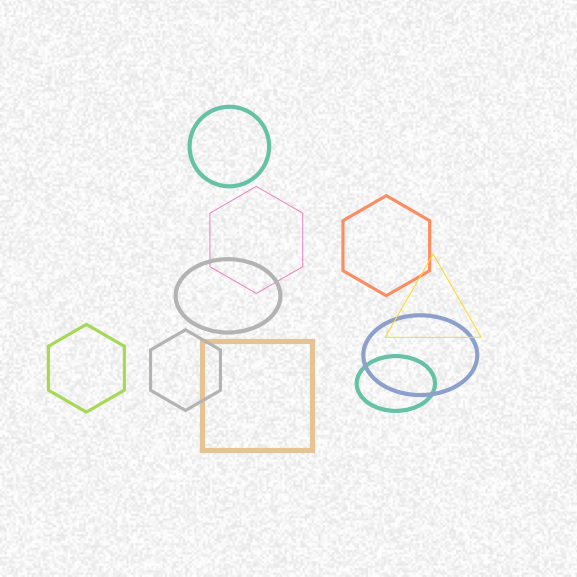[{"shape": "circle", "thickness": 2, "radius": 0.34, "center": [0.397, 0.745]}, {"shape": "oval", "thickness": 2, "radius": 0.34, "center": [0.685, 0.335]}, {"shape": "hexagon", "thickness": 1.5, "radius": 0.43, "center": [0.669, 0.574]}, {"shape": "oval", "thickness": 2, "radius": 0.49, "center": [0.728, 0.384]}, {"shape": "hexagon", "thickness": 0.5, "radius": 0.46, "center": [0.444, 0.584]}, {"shape": "hexagon", "thickness": 1.5, "radius": 0.38, "center": [0.15, 0.362]}, {"shape": "triangle", "thickness": 0.5, "radius": 0.48, "center": [0.75, 0.463]}, {"shape": "square", "thickness": 2.5, "radius": 0.47, "center": [0.445, 0.314]}, {"shape": "hexagon", "thickness": 1.5, "radius": 0.35, "center": [0.321, 0.358]}, {"shape": "oval", "thickness": 2, "radius": 0.45, "center": [0.395, 0.487]}]